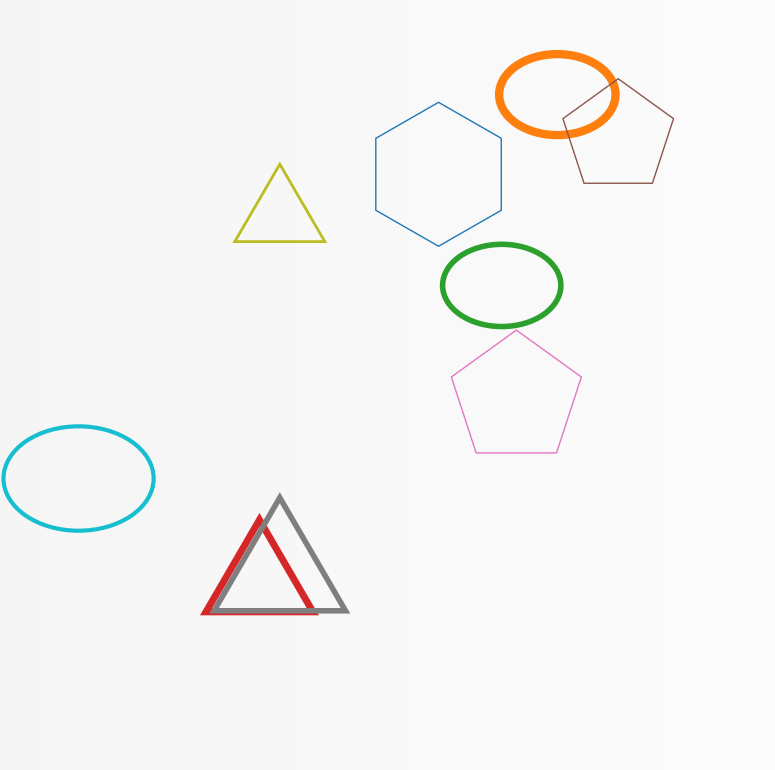[{"shape": "hexagon", "thickness": 0.5, "radius": 0.47, "center": [0.566, 0.774]}, {"shape": "oval", "thickness": 3, "radius": 0.38, "center": [0.719, 0.877]}, {"shape": "oval", "thickness": 2, "radius": 0.38, "center": [0.647, 0.629]}, {"shape": "triangle", "thickness": 2.5, "radius": 0.4, "center": [0.335, 0.245]}, {"shape": "pentagon", "thickness": 0.5, "radius": 0.38, "center": [0.798, 0.823]}, {"shape": "pentagon", "thickness": 0.5, "radius": 0.44, "center": [0.666, 0.483]}, {"shape": "triangle", "thickness": 2, "radius": 0.49, "center": [0.361, 0.256]}, {"shape": "triangle", "thickness": 1, "radius": 0.34, "center": [0.361, 0.72]}, {"shape": "oval", "thickness": 1.5, "radius": 0.48, "center": [0.101, 0.379]}]